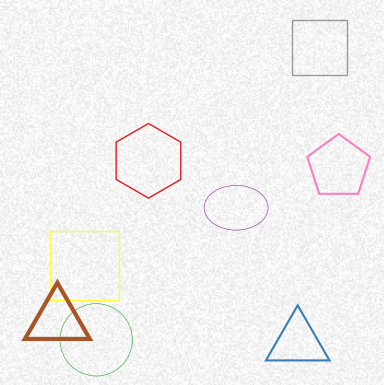[{"shape": "hexagon", "thickness": 1, "radius": 0.48, "center": [0.386, 0.582]}, {"shape": "triangle", "thickness": 1.5, "radius": 0.48, "center": [0.773, 0.112]}, {"shape": "circle", "thickness": 0.5, "radius": 0.47, "center": [0.25, 0.117]}, {"shape": "oval", "thickness": 0.5, "radius": 0.41, "center": [0.613, 0.46]}, {"shape": "square", "thickness": 1, "radius": 0.45, "center": [0.22, 0.31]}, {"shape": "triangle", "thickness": 3, "radius": 0.49, "center": [0.149, 0.168]}, {"shape": "pentagon", "thickness": 1.5, "radius": 0.43, "center": [0.88, 0.566]}, {"shape": "square", "thickness": 1, "radius": 0.35, "center": [0.83, 0.876]}]